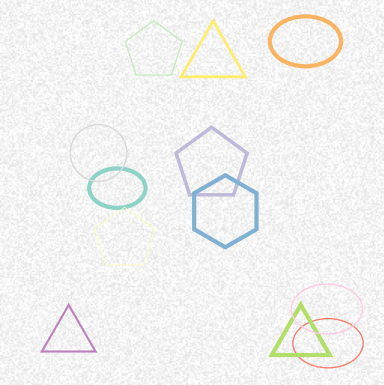[{"shape": "oval", "thickness": 3, "radius": 0.37, "center": [0.305, 0.511]}, {"shape": "pentagon", "thickness": 0.5, "radius": 0.41, "center": [0.324, 0.379]}, {"shape": "pentagon", "thickness": 2.5, "radius": 0.48, "center": [0.55, 0.572]}, {"shape": "oval", "thickness": 1, "radius": 0.46, "center": [0.852, 0.108]}, {"shape": "hexagon", "thickness": 3, "radius": 0.47, "center": [0.585, 0.451]}, {"shape": "oval", "thickness": 3, "radius": 0.46, "center": [0.793, 0.893]}, {"shape": "triangle", "thickness": 3, "radius": 0.44, "center": [0.781, 0.121]}, {"shape": "oval", "thickness": 1, "radius": 0.46, "center": [0.849, 0.197]}, {"shape": "circle", "thickness": 1, "radius": 0.37, "center": [0.256, 0.603]}, {"shape": "triangle", "thickness": 1.5, "radius": 0.4, "center": [0.178, 0.127]}, {"shape": "pentagon", "thickness": 1, "radius": 0.39, "center": [0.399, 0.868]}, {"shape": "triangle", "thickness": 2, "radius": 0.48, "center": [0.554, 0.849]}]